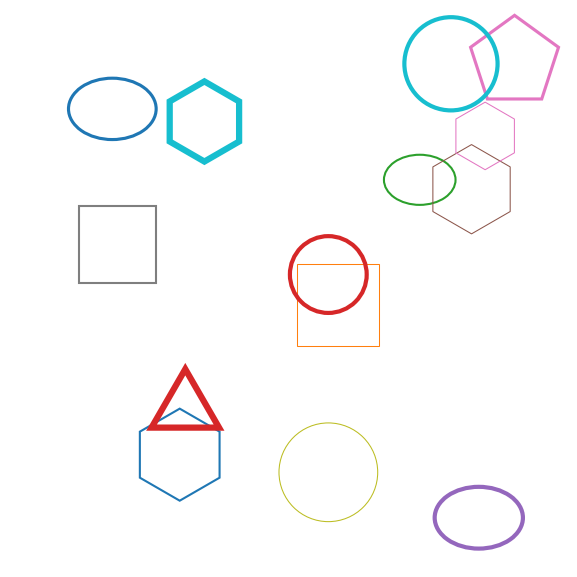[{"shape": "hexagon", "thickness": 1, "radius": 0.4, "center": [0.311, 0.212]}, {"shape": "oval", "thickness": 1.5, "radius": 0.38, "center": [0.194, 0.811]}, {"shape": "square", "thickness": 0.5, "radius": 0.35, "center": [0.585, 0.471]}, {"shape": "oval", "thickness": 1, "radius": 0.31, "center": [0.727, 0.688]}, {"shape": "triangle", "thickness": 3, "radius": 0.34, "center": [0.321, 0.292]}, {"shape": "circle", "thickness": 2, "radius": 0.33, "center": [0.568, 0.524]}, {"shape": "oval", "thickness": 2, "radius": 0.38, "center": [0.829, 0.103]}, {"shape": "hexagon", "thickness": 0.5, "radius": 0.39, "center": [0.817, 0.671]}, {"shape": "pentagon", "thickness": 1.5, "radius": 0.4, "center": [0.891, 0.893]}, {"shape": "hexagon", "thickness": 0.5, "radius": 0.29, "center": [0.84, 0.764]}, {"shape": "square", "thickness": 1, "radius": 0.33, "center": [0.204, 0.576]}, {"shape": "circle", "thickness": 0.5, "radius": 0.43, "center": [0.569, 0.181]}, {"shape": "hexagon", "thickness": 3, "radius": 0.35, "center": [0.354, 0.789]}, {"shape": "circle", "thickness": 2, "radius": 0.4, "center": [0.781, 0.889]}]